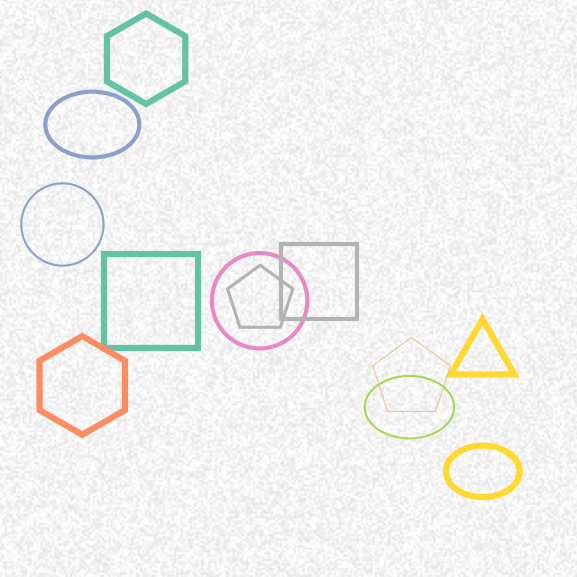[{"shape": "hexagon", "thickness": 3, "radius": 0.39, "center": [0.253, 0.897]}, {"shape": "square", "thickness": 3, "radius": 0.41, "center": [0.262, 0.478]}, {"shape": "hexagon", "thickness": 3, "radius": 0.43, "center": [0.143, 0.332]}, {"shape": "circle", "thickness": 1, "radius": 0.36, "center": [0.108, 0.61]}, {"shape": "oval", "thickness": 2, "radius": 0.41, "center": [0.16, 0.783]}, {"shape": "circle", "thickness": 2, "radius": 0.41, "center": [0.45, 0.478]}, {"shape": "oval", "thickness": 1, "radius": 0.39, "center": [0.709, 0.294]}, {"shape": "triangle", "thickness": 3, "radius": 0.32, "center": [0.836, 0.383]}, {"shape": "oval", "thickness": 3, "radius": 0.32, "center": [0.836, 0.183]}, {"shape": "pentagon", "thickness": 0.5, "radius": 0.35, "center": [0.713, 0.344]}, {"shape": "pentagon", "thickness": 1.5, "radius": 0.3, "center": [0.45, 0.481]}, {"shape": "square", "thickness": 2, "radius": 0.33, "center": [0.553, 0.511]}]